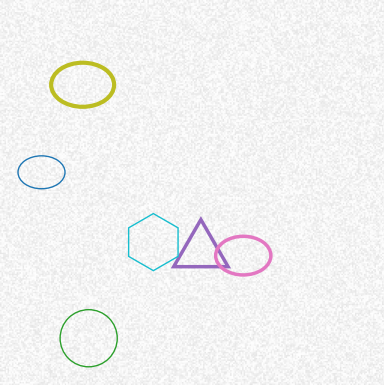[{"shape": "oval", "thickness": 1, "radius": 0.31, "center": [0.108, 0.553]}, {"shape": "circle", "thickness": 1, "radius": 0.37, "center": [0.23, 0.121]}, {"shape": "triangle", "thickness": 2.5, "radius": 0.41, "center": [0.522, 0.348]}, {"shape": "oval", "thickness": 2.5, "radius": 0.36, "center": [0.632, 0.336]}, {"shape": "oval", "thickness": 3, "radius": 0.41, "center": [0.215, 0.78]}, {"shape": "hexagon", "thickness": 1, "radius": 0.37, "center": [0.398, 0.371]}]